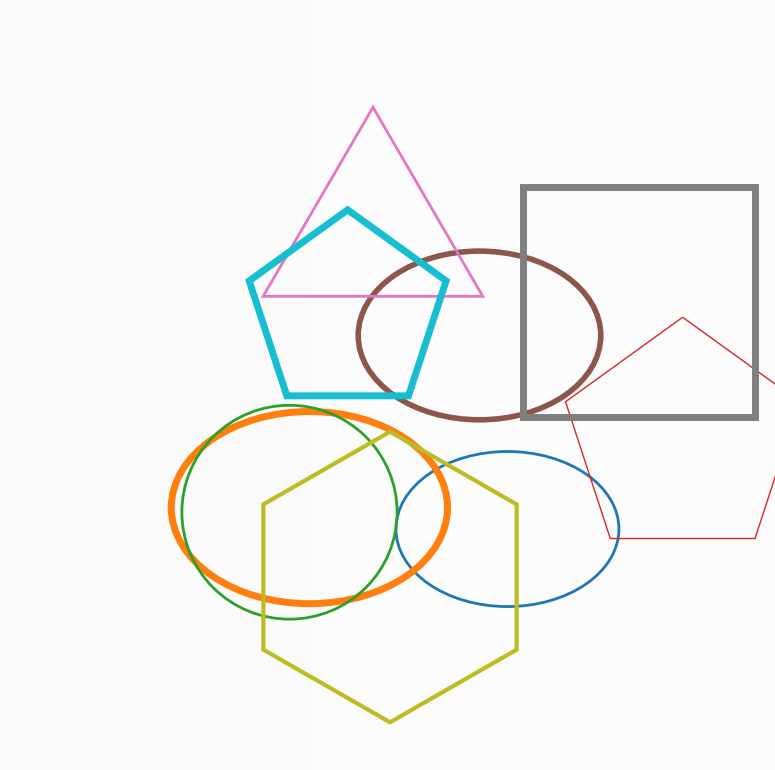[{"shape": "oval", "thickness": 1, "radius": 0.72, "center": [0.655, 0.313]}, {"shape": "oval", "thickness": 2.5, "radius": 0.89, "center": [0.399, 0.341]}, {"shape": "circle", "thickness": 1, "radius": 0.69, "center": [0.374, 0.335]}, {"shape": "pentagon", "thickness": 0.5, "radius": 0.79, "center": [0.881, 0.429]}, {"shape": "oval", "thickness": 2, "radius": 0.78, "center": [0.619, 0.564]}, {"shape": "triangle", "thickness": 1, "radius": 0.82, "center": [0.481, 0.697]}, {"shape": "square", "thickness": 2.5, "radius": 0.75, "center": [0.825, 0.608]}, {"shape": "hexagon", "thickness": 1.5, "radius": 0.94, "center": [0.503, 0.251]}, {"shape": "pentagon", "thickness": 2.5, "radius": 0.67, "center": [0.449, 0.594]}]